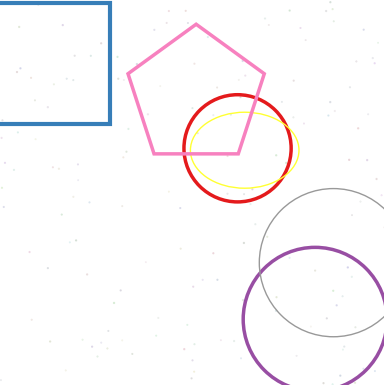[{"shape": "circle", "thickness": 2.5, "radius": 0.7, "center": [0.617, 0.615]}, {"shape": "square", "thickness": 3, "radius": 0.79, "center": [0.127, 0.835]}, {"shape": "circle", "thickness": 2.5, "radius": 0.93, "center": [0.819, 0.171]}, {"shape": "oval", "thickness": 1, "radius": 0.7, "center": [0.636, 0.61]}, {"shape": "pentagon", "thickness": 2.5, "radius": 0.93, "center": [0.509, 0.751]}, {"shape": "circle", "thickness": 1, "radius": 0.96, "center": [0.866, 0.318]}]